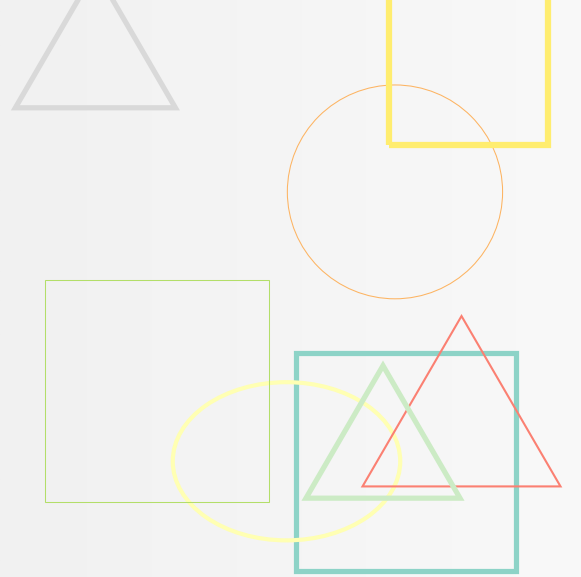[{"shape": "square", "thickness": 2.5, "radius": 0.94, "center": [0.699, 0.2]}, {"shape": "oval", "thickness": 2, "radius": 0.98, "center": [0.493, 0.2]}, {"shape": "triangle", "thickness": 1, "radius": 0.98, "center": [0.794, 0.255]}, {"shape": "circle", "thickness": 0.5, "radius": 0.93, "center": [0.68, 0.667]}, {"shape": "square", "thickness": 0.5, "radius": 0.96, "center": [0.27, 0.322]}, {"shape": "triangle", "thickness": 2.5, "radius": 0.79, "center": [0.164, 0.892]}, {"shape": "triangle", "thickness": 2.5, "radius": 0.77, "center": [0.659, 0.213]}, {"shape": "square", "thickness": 3, "radius": 0.68, "center": [0.806, 0.885]}]